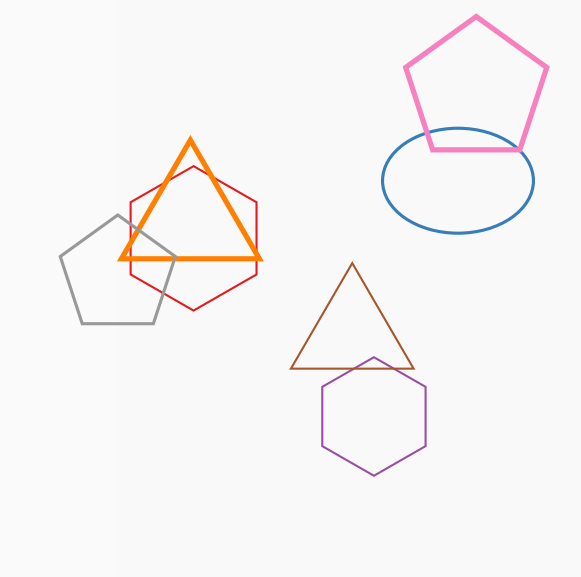[{"shape": "hexagon", "thickness": 1, "radius": 0.63, "center": [0.333, 0.586]}, {"shape": "oval", "thickness": 1.5, "radius": 0.65, "center": [0.788, 0.686]}, {"shape": "hexagon", "thickness": 1, "radius": 0.51, "center": [0.643, 0.278]}, {"shape": "triangle", "thickness": 2.5, "radius": 0.69, "center": [0.328, 0.62]}, {"shape": "triangle", "thickness": 1, "radius": 0.61, "center": [0.606, 0.422]}, {"shape": "pentagon", "thickness": 2.5, "radius": 0.64, "center": [0.819, 0.843]}, {"shape": "pentagon", "thickness": 1.5, "radius": 0.52, "center": [0.203, 0.523]}]